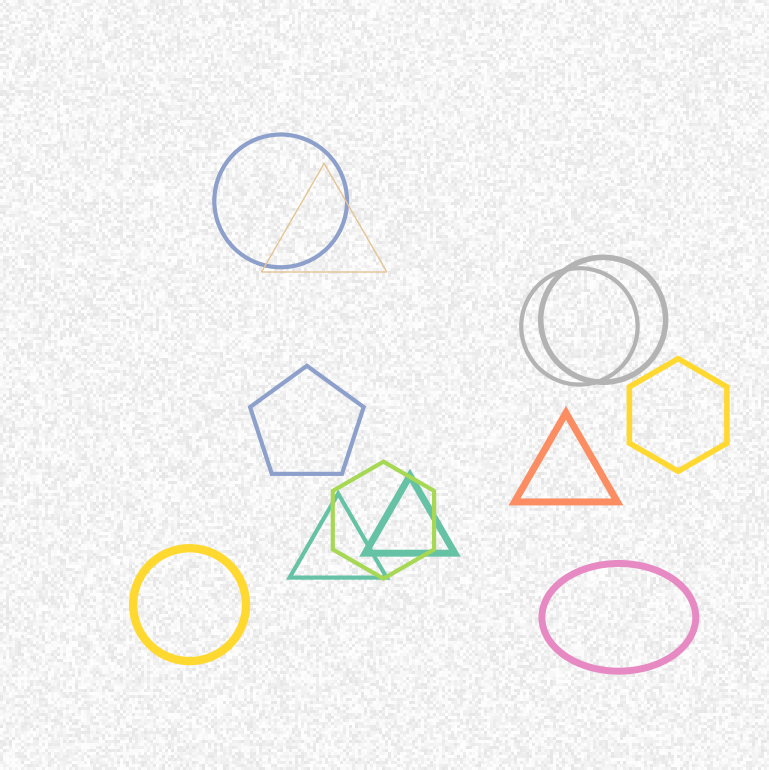[{"shape": "triangle", "thickness": 2.5, "radius": 0.34, "center": [0.532, 0.315]}, {"shape": "triangle", "thickness": 1.5, "radius": 0.36, "center": [0.439, 0.286]}, {"shape": "triangle", "thickness": 2.5, "radius": 0.39, "center": [0.735, 0.387]}, {"shape": "pentagon", "thickness": 1.5, "radius": 0.39, "center": [0.399, 0.447]}, {"shape": "circle", "thickness": 1.5, "radius": 0.43, "center": [0.365, 0.739]}, {"shape": "oval", "thickness": 2.5, "radius": 0.5, "center": [0.804, 0.198]}, {"shape": "hexagon", "thickness": 1.5, "radius": 0.38, "center": [0.498, 0.324]}, {"shape": "circle", "thickness": 3, "radius": 0.37, "center": [0.246, 0.215]}, {"shape": "hexagon", "thickness": 2, "radius": 0.37, "center": [0.881, 0.461]}, {"shape": "triangle", "thickness": 0.5, "radius": 0.47, "center": [0.421, 0.694]}, {"shape": "circle", "thickness": 1.5, "radius": 0.38, "center": [0.753, 0.576]}, {"shape": "circle", "thickness": 2, "radius": 0.41, "center": [0.783, 0.585]}]